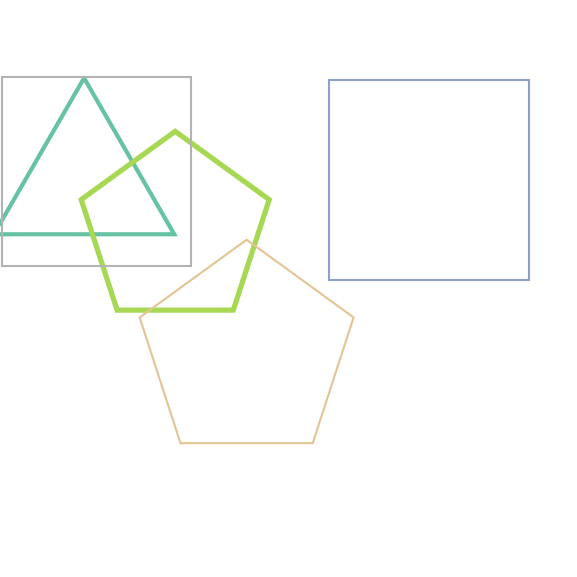[{"shape": "triangle", "thickness": 2, "radius": 0.9, "center": [0.146, 0.684]}, {"shape": "square", "thickness": 1, "radius": 0.87, "center": [0.743, 0.688]}, {"shape": "pentagon", "thickness": 2.5, "radius": 0.86, "center": [0.303, 0.601]}, {"shape": "pentagon", "thickness": 1, "radius": 0.97, "center": [0.427, 0.389]}, {"shape": "square", "thickness": 1, "radius": 0.82, "center": [0.168, 0.702]}]